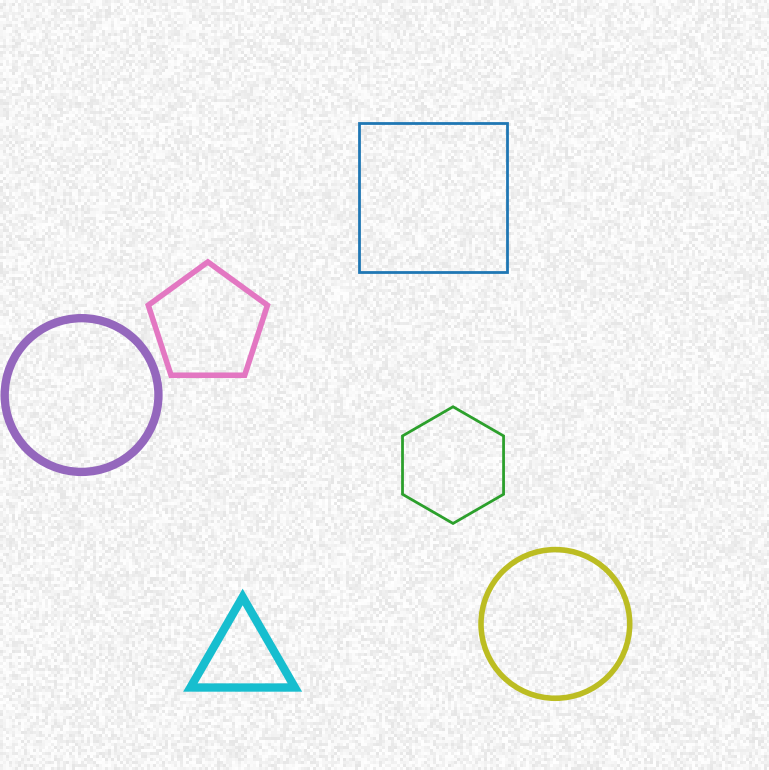[{"shape": "square", "thickness": 1, "radius": 0.48, "center": [0.562, 0.743]}, {"shape": "hexagon", "thickness": 1, "radius": 0.38, "center": [0.588, 0.396]}, {"shape": "circle", "thickness": 3, "radius": 0.5, "center": [0.106, 0.487]}, {"shape": "pentagon", "thickness": 2, "radius": 0.41, "center": [0.27, 0.578]}, {"shape": "circle", "thickness": 2, "radius": 0.48, "center": [0.721, 0.19]}, {"shape": "triangle", "thickness": 3, "radius": 0.39, "center": [0.315, 0.146]}]